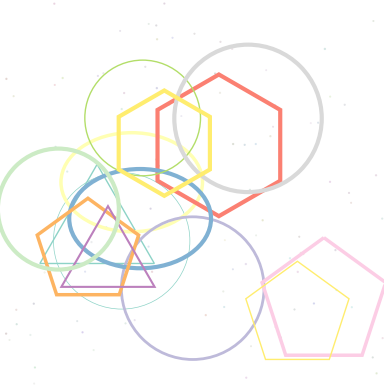[{"shape": "triangle", "thickness": 1, "radius": 0.86, "center": [0.252, 0.401]}, {"shape": "circle", "thickness": 0.5, "radius": 0.89, "center": [0.316, 0.374]}, {"shape": "oval", "thickness": 2.5, "radius": 0.92, "center": [0.342, 0.527]}, {"shape": "circle", "thickness": 2, "radius": 0.93, "center": [0.501, 0.252]}, {"shape": "hexagon", "thickness": 3, "radius": 0.92, "center": [0.569, 0.623]}, {"shape": "oval", "thickness": 3, "radius": 0.92, "center": [0.364, 0.432]}, {"shape": "pentagon", "thickness": 2.5, "radius": 0.69, "center": [0.228, 0.347]}, {"shape": "circle", "thickness": 1, "radius": 0.75, "center": [0.371, 0.694]}, {"shape": "pentagon", "thickness": 2.5, "radius": 0.84, "center": [0.841, 0.214]}, {"shape": "circle", "thickness": 3, "radius": 0.96, "center": [0.644, 0.693]}, {"shape": "triangle", "thickness": 1.5, "radius": 0.7, "center": [0.28, 0.325]}, {"shape": "circle", "thickness": 3, "radius": 0.79, "center": [0.152, 0.457]}, {"shape": "hexagon", "thickness": 3, "radius": 0.68, "center": [0.427, 0.628]}, {"shape": "pentagon", "thickness": 1, "radius": 0.7, "center": [0.772, 0.18]}]